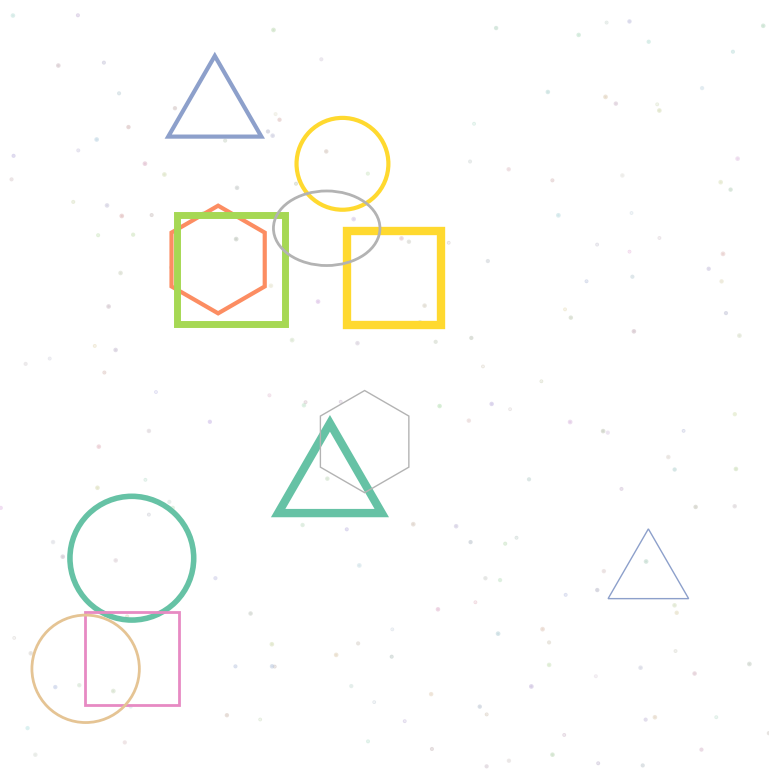[{"shape": "triangle", "thickness": 3, "radius": 0.39, "center": [0.429, 0.373]}, {"shape": "circle", "thickness": 2, "radius": 0.4, "center": [0.171, 0.275]}, {"shape": "hexagon", "thickness": 1.5, "radius": 0.35, "center": [0.283, 0.663]}, {"shape": "triangle", "thickness": 0.5, "radius": 0.3, "center": [0.842, 0.253]}, {"shape": "triangle", "thickness": 1.5, "radius": 0.35, "center": [0.279, 0.858]}, {"shape": "square", "thickness": 1, "radius": 0.3, "center": [0.171, 0.145]}, {"shape": "square", "thickness": 2.5, "radius": 0.35, "center": [0.3, 0.65]}, {"shape": "circle", "thickness": 1.5, "radius": 0.3, "center": [0.445, 0.787]}, {"shape": "square", "thickness": 3, "radius": 0.31, "center": [0.511, 0.639]}, {"shape": "circle", "thickness": 1, "radius": 0.35, "center": [0.111, 0.131]}, {"shape": "oval", "thickness": 1, "radius": 0.35, "center": [0.424, 0.704]}, {"shape": "hexagon", "thickness": 0.5, "radius": 0.33, "center": [0.474, 0.426]}]